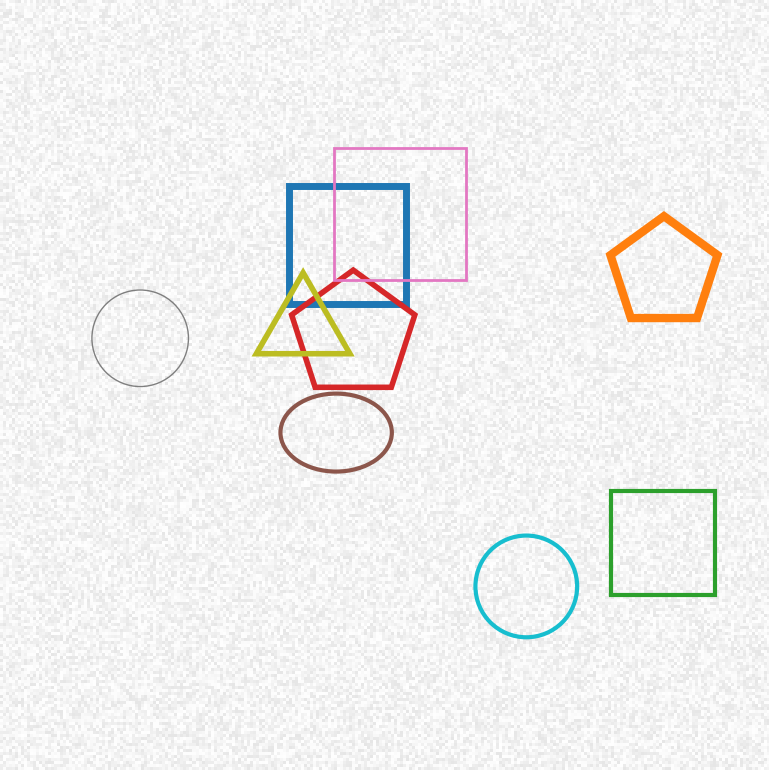[{"shape": "square", "thickness": 2.5, "radius": 0.38, "center": [0.451, 0.682]}, {"shape": "pentagon", "thickness": 3, "radius": 0.37, "center": [0.862, 0.646]}, {"shape": "square", "thickness": 1.5, "radius": 0.34, "center": [0.861, 0.295]}, {"shape": "pentagon", "thickness": 2, "radius": 0.42, "center": [0.459, 0.565]}, {"shape": "oval", "thickness": 1.5, "radius": 0.36, "center": [0.437, 0.438]}, {"shape": "square", "thickness": 1, "radius": 0.43, "center": [0.519, 0.722]}, {"shape": "circle", "thickness": 0.5, "radius": 0.31, "center": [0.182, 0.561]}, {"shape": "triangle", "thickness": 2, "radius": 0.35, "center": [0.394, 0.576]}, {"shape": "circle", "thickness": 1.5, "radius": 0.33, "center": [0.684, 0.238]}]